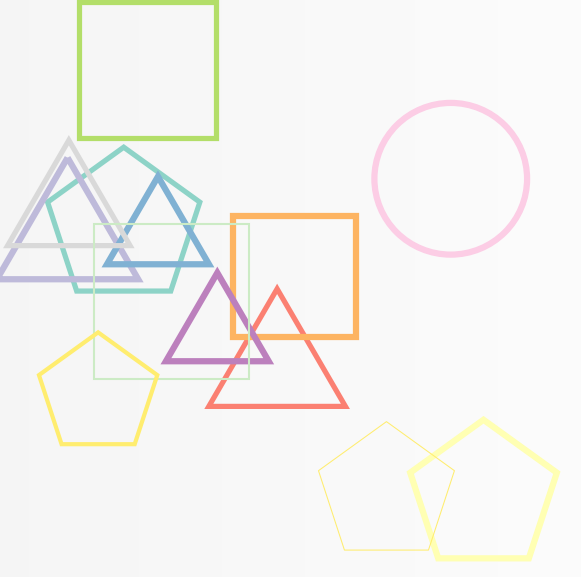[{"shape": "pentagon", "thickness": 2.5, "radius": 0.69, "center": [0.213, 0.607]}, {"shape": "pentagon", "thickness": 3, "radius": 0.66, "center": [0.832, 0.14]}, {"shape": "triangle", "thickness": 3, "radius": 0.7, "center": [0.116, 0.586]}, {"shape": "triangle", "thickness": 2.5, "radius": 0.68, "center": [0.477, 0.363]}, {"shape": "triangle", "thickness": 3, "radius": 0.51, "center": [0.272, 0.592]}, {"shape": "square", "thickness": 3, "radius": 0.53, "center": [0.507, 0.52]}, {"shape": "square", "thickness": 2.5, "radius": 0.59, "center": [0.254, 0.878]}, {"shape": "circle", "thickness": 3, "radius": 0.66, "center": [0.775, 0.69]}, {"shape": "triangle", "thickness": 2.5, "radius": 0.61, "center": [0.118, 0.635]}, {"shape": "triangle", "thickness": 3, "radius": 0.51, "center": [0.374, 0.425]}, {"shape": "square", "thickness": 1, "radius": 0.67, "center": [0.295, 0.477]}, {"shape": "pentagon", "thickness": 0.5, "radius": 0.61, "center": [0.665, 0.146]}, {"shape": "pentagon", "thickness": 2, "radius": 0.54, "center": [0.169, 0.317]}]